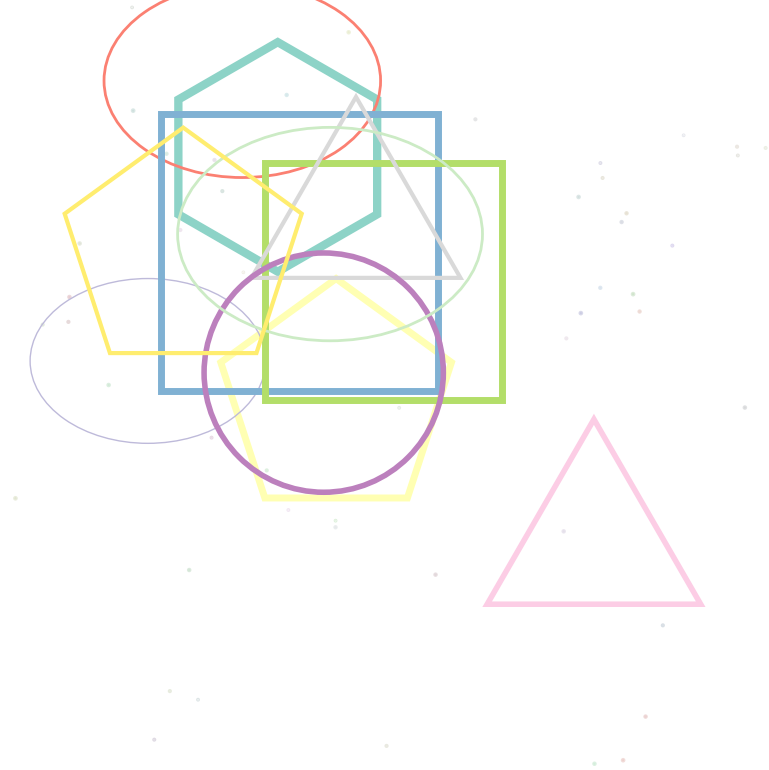[{"shape": "hexagon", "thickness": 3, "radius": 0.75, "center": [0.361, 0.796]}, {"shape": "pentagon", "thickness": 2.5, "radius": 0.79, "center": [0.437, 0.481]}, {"shape": "oval", "thickness": 0.5, "radius": 0.76, "center": [0.192, 0.531]}, {"shape": "oval", "thickness": 1, "radius": 0.9, "center": [0.315, 0.895]}, {"shape": "square", "thickness": 2.5, "radius": 0.9, "center": [0.389, 0.671]}, {"shape": "square", "thickness": 2.5, "radius": 0.77, "center": [0.498, 0.635]}, {"shape": "triangle", "thickness": 2, "radius": 0.8, "center": [0.771, 0.295]}, {"shape": "triangle", "thickness": 1.5, "radius": 0.78, "center": [0.462, 0.717]}, {"shape": "circle", "thickness": 2, "radius": 0.78, "center": [0.42, 0.516]}, {"shape": "oval", "thickness": 1, "radius": 0.99, "center": [0.429, 0.696]}, {"shape": "pentagon", "thickness": 1.5, "radius": 0.81, "center": [0.238, 0.672]}]